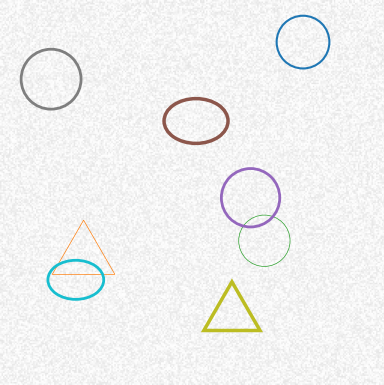[{"shape": "circle", "thickness": 1.5, "radius": 0.34, "center": [0.787, 0.891]}, {"shape": "triangle", "thickness": 0.5, "radius": 0.47, "center": [0.217, 0.334]}, {"shape": "circle", "thickness": 0.5, "radius": 0.33, "center": [0.687, 0.375]}, {"shape": "circle", "thickness": 2, "radius": 0.38, "center": [0.651, 0.486]}, {"shape": "oval", "thickness": 2.5, "radius": 0.42, "center": [0.509, 0.686]}, {"shape": "circle", "thickness": 2, "radius": 0.39, "center": [0.133, 0.794]}, {"shape": "triangle", "thickness": 2.5, "radius": 0.42, "center": [0.602, 0.184]}, {"shape": "oval", "thickness": 2, "radius": 0.36, "center": [0.197, 0.273]}]